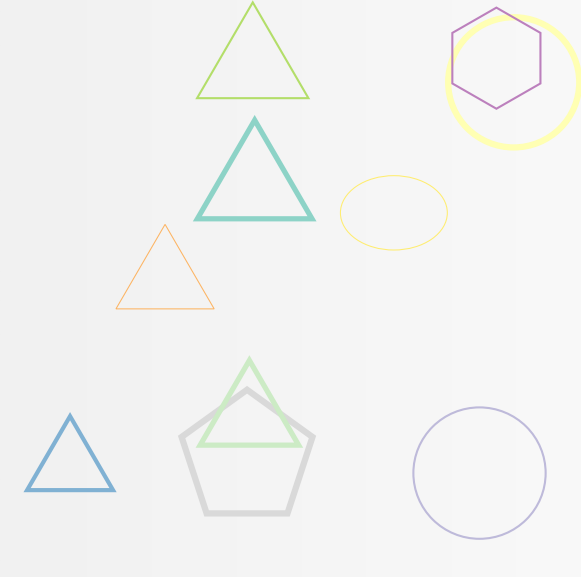[{"shape": "triangle", "thickness": 2.5, "radius": 0.57, "center": [0.438, 0.677]}, {"shape": "circle", "thickness": 3, "radius": 0.56, "center": [0.884, 0.857]}, {"shape": "circle", "thickness": 1, "radius": 0.57, "center": [0.825, 0.18]}, {"shape": "triangle", "thickness": 2, "radius": 0.43, "center": [0.121, 0.193]}, {"shape": "triangle", "thickness": 0.5, "radius": 0.49, "center": [0.284, 0.513]}, {"shape": "triangle", "thickness": 1, "radius": 0.55, "center": [0.435, 0.884]}, {"shape": "pentagon", "thickness": 3, "radius": 0.59, "center": [0.425, 0.206]}, {"shape": "hexagon", "thickness": 1, "radius": 0.44, "center": [0.854, 0.898]}, {"shape": "triangle", "thickness": 2.5, "radius": 0.49, "center": [0.429, 0.277]}, {"shape": "oval", "thickness": 0.5, "radius": 0.46, "center": [0.678, 0.631]}]